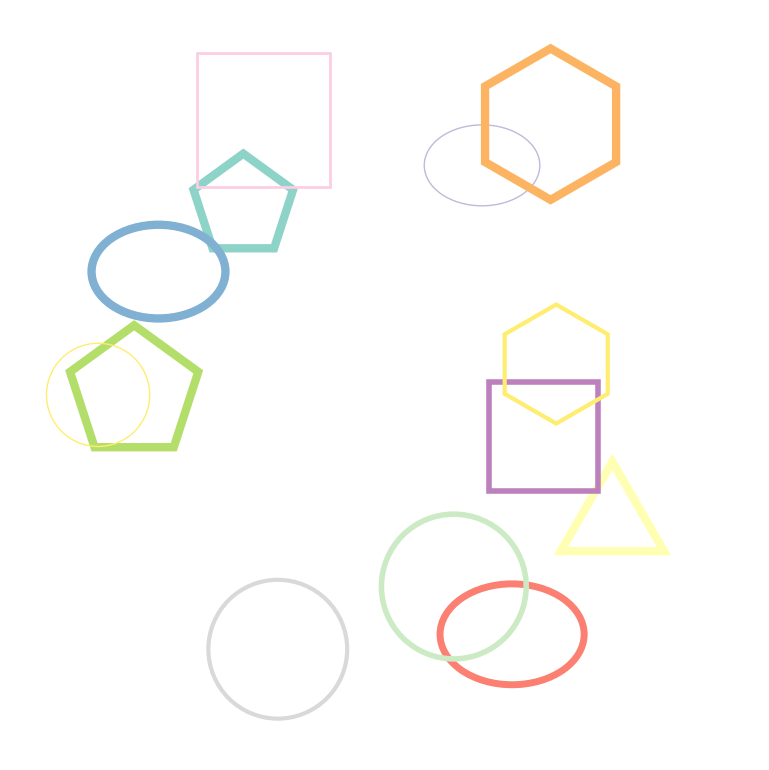[{"shape": "pentagon", "thickness": 3, "radius": 0.34, "center": [0.316, 0.733]}, {"shape": "triangle", "thickness": 3, "radius": 0.39, "center": [0.795, 0.323]}, {"shape": "oval", "thickness": 0.5, "radius": 0.38, "center": [0.626, 0.785]}, {"shape": "oval", "thickness": 2.5, "radius": 0.47, "center": [0.665, 0.176]}, {"shape": "oval", "thickness": 3, "radius": 0.43, "center": [0.206, 0.647]}, {"shape": "hexagon", "thickness": 3, "radius": 0.49, "center": [0.715, 0.839]}, {"shape": "pentagon", "thickness": 3, "radius": 0.44, "center": [0.174, 0.49]}, {"shape": "square", "thickness": 1, "radius": 0.43, "center": [0.343, 0.844]}, {"shape": "circle", "thickness": 1.5, "radius": 0.45, "center": [0.361, 0.157]}, {"shape": "square", "thickness": 2, "radius": 0.35, "center": [0.705, 0.433]}, {"shape": "circle", "thickness": 2, "radius": 0.47, "center": [0.589, 0.238]}, {"shape": "hexagon", "thickness": 1.5, "radius": 0.39, "center": [0.722, 0.527]}, {"shape": "circle", "thickness": 0.5, "radius": 0.34, "center": [0.127, 0.487]}]